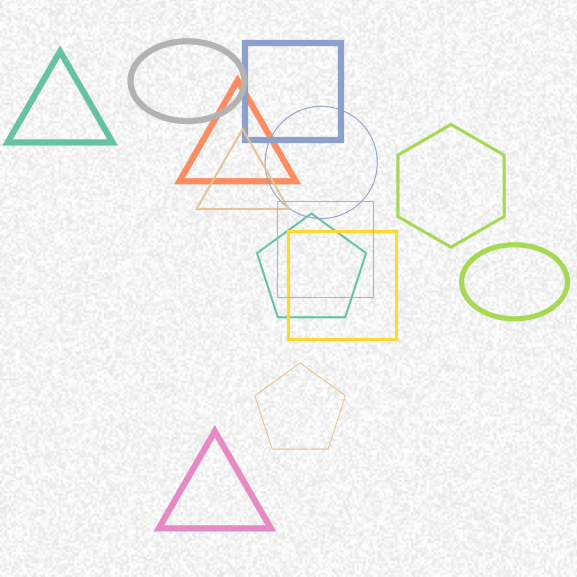[{"shape": "pentagon", "thickness": 1, "radius": 0.5, "center": [0.539, 0.53]}, {"shape": "triangle", "thickness": 3, "radius": 0.53, "center": [0.104, 0.805]}, {"shape": "triangle", "thickness": 3, "radius": 0.58, "center": [0.411, 0.743]}, {"shape": "square", "thickness": 3, "radius": 0.42, "center": [0.508, 0.841]}, {"shape": "circle", "thickness": 0.5, "radius": 0.49, "center": [0.556, 0.718]}, {"shape": "triangle", "thickness": 3, "radius": 0.56, "center": [0.372, 0.14]}, {"shape": "hexagon", "thickness": 1.5, "radius": 0.53, "center": [0.781, 0.677]}, {"shape": "oval", "thickness": 2.5, "radius": 0.46, "center": [0.891, 0.511]}, {"shape": "square", "thickness": 1.5, "radius": 0.47, "center": [0.592, 0.505]}, {"shape": "triangle", "thickness": 1, "radius": 0.46, "center": [0.42, 0.683]}, {"shape": "pentagon", "thickness": 0.5, "radius": 0.41, "center": [0.52, 0.288]}, {"shape": "oval", "thickness": 3, "radius": 0.49, "center": [0.325, 0.859]}, {"shape": "square", "thickness": 0.5, "radius": 0.42, "center": [0.562, 0.569]}]